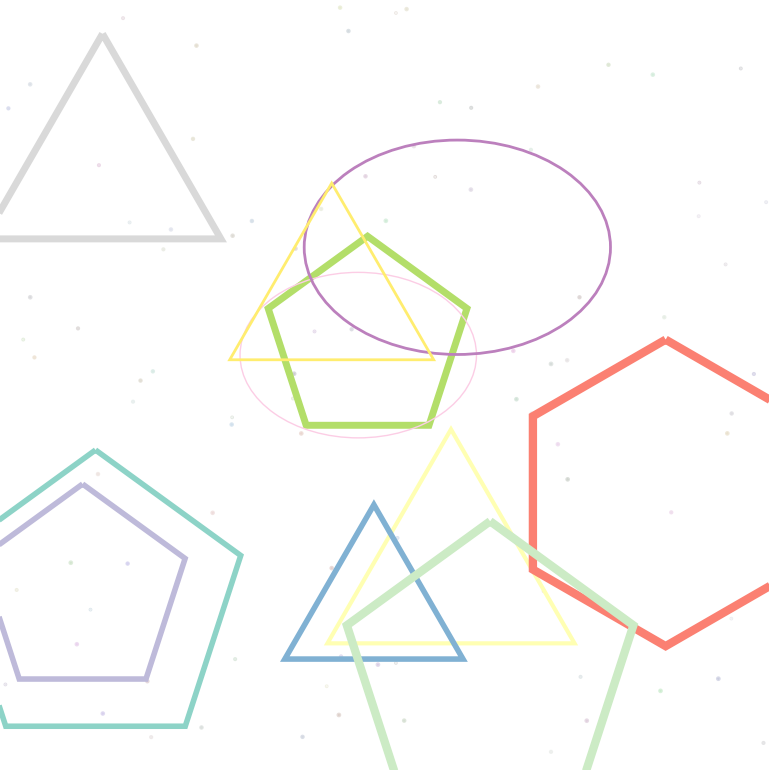[{"shape": "pentagon", "thickness": 2, "radius": 0.99, "center": [0.124, 0.217]}, {"shape": "triangle", "thickness": 1.5, "radius": 0.93, "center": [0.586, 0.257]}, {"shape": "pentagon", "thickness": 2, "radius": 0.7, "center": [0.107, 0.231]}, {"shape": "hexagon", "thickness": 3, "radius": 1.0, "center": [0.864, 0.36]}, {"shape": "triangle", "thickness": 2, "radius": 0.67, "center": [0.486, 0.211]}, {"shape": "pentagon", "thickness": 2.5, "radius": 0.68, "center": [0.477, 0.557]}, {"shape": "oval", "thickness": 0.5, "radius": 0.77, "center": [0.465, 0.539]}, {"shape": "triangle", "thickness": 2.5, "radius": 0.89, "center": [0.133, 0.779]}, {"shape": "oval", "thickness": 1, "radius": 0.99, "center": [0.594, 0.679]}, {"shape": "pentagon", "thickness": 3, "radius": 0.98, "center": [0.637, 0.127]}, {"shape": "triangle", "thickness": 1, "radius": 0.76, "center": [0.431, 0.609]}]